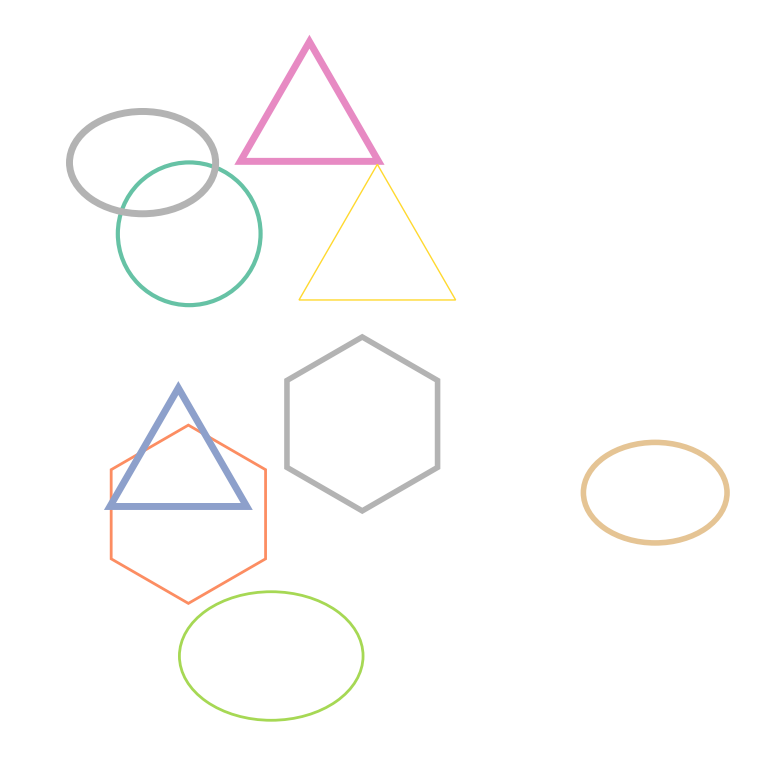[{"shape": "circle", "thickness": 1.5, "radius": 0.46, "center": [0.246, 0.696]}, {"shape": "hexagon", "thickness": 1, "radius": 0.58, "center": [0.245, 0.332]}, {"shape": "triangle", "thickness": 2.5, "radius": 0.51, "center": [0.232, 0.394]}, {"shape": "triangle", "thickness": 2.5, "radius": 0.52, "center": [0.402, 0.842]}, {"shape": "oval", "thickness": 1, "radius": 0.6, "center": [0.352, 0.148]}, {"shape": "triangle", "thickness": 0.5, "radius": 0.59, "center": [0.49, 0.669]}, {"shape": "oval", "thickness": 2, "radius": 0.47, "center": [0.851, 0.36]}, {"shape": "oval", "thickness": 2.5, "radius": 0.47, "center": [0.185, 0.789]}, {"shape": "hexagon", "thickness": 2, "radius": 0.56, "center": [0.47, 0.449]}]